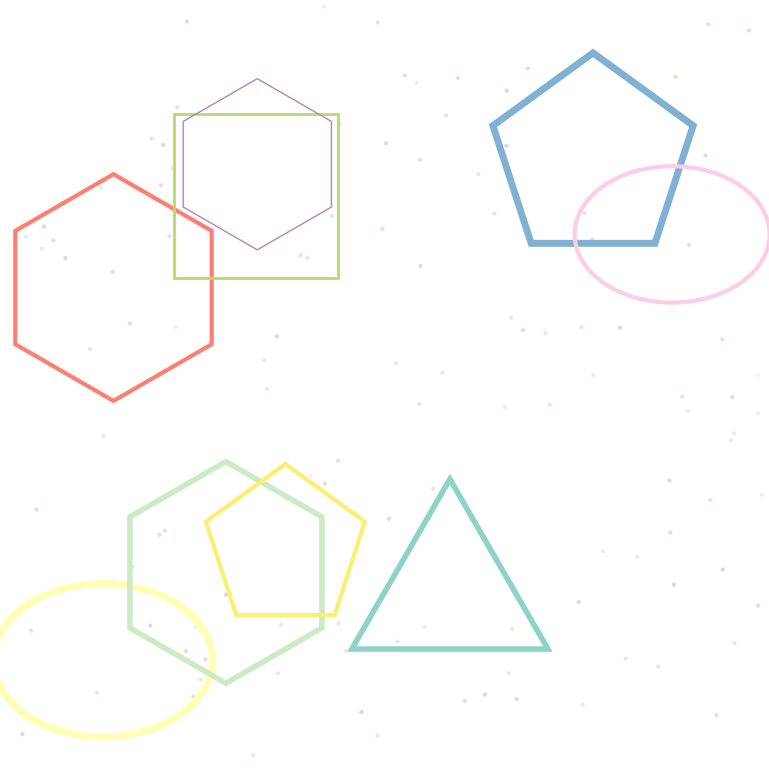[{"shape": "triangle", "thickness": 2, "radius": 0.74, "center": [0.584, 0.231]}, {"shape": "oval", "thickness": 2.5, "radius": 0.71, "center": [0.134, 0.142]}, {"shape": "hexagon", "thickness": 1.5, "radius": 0.74, "center": [0.147, 0.627]}, {"shape": "pentagon", "thickness": 2.5, "radius": 0.68, "center": [0.77, 0.795]}, {"shape": "square", "thickness": 1, "radius": 0.53, "center": [0.332, 0.745]}, {"shape": "oval", "thickness": 1.5, "radius": 0.63, "center": [0.873, 0.696]}, {"shape": "hexagon", "thickness": 0.5, "radius": 0.56, "center": [0.334, 0.787]}, {"shape": "hexagon", "thickness": 2, "radius": 0.72, "center": [0.293, 0.257]}, {"shape": "pentagon", "thickness": 1.5, "radius": 0.54, "center": [0.371, 0.289]}]